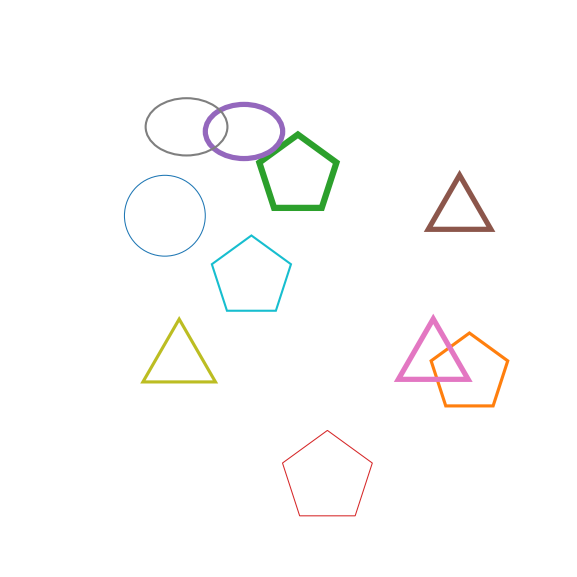[{"shape": "circle", "thickness": 0.5, "radius": 0.35, "center": [0.285, 0.626]}, {"shape": "pentagon", "thickness": 1.5, "radius": 0.35, "center": [0.813, 0.353]}, {"shape": "pentagon", "thickness": 3, "radius": 0.35, "center": [0.516, 0.696]}, {"shape": "pentagon", "thickness": 0.5, "radius": 0.41, "center": [0.567, 0.172]}, {"shape": "oval", "thickness": 2.5, "radius": 0.33, "center": [0.423, 0.771]}, {"shape": "triangle", "thickness": 2.5, "radius": 0.31, "center": [0.796, 0.633]}, {"shape": "triangle", "thickness": 2.5, "radius": 0.35, "center": [0.75, 0.377]}, {"shape": "oval", "thickness": 1, "radius": 0.35, "center": [0.323, 0.78]}, {"shape": "triangle", "thickness": 1.5, "radius": 0.36, "center": [0.31, 0.374]}, {"shape": "pentagon", "thickness": 1, "radius": 0.36, "center": [0.435, 0.519]}]